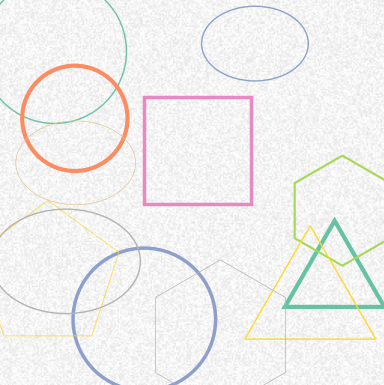[{"shape": "triangle", "thickness": 3, "radius": 0.75, "center": [0.869, 0.277]}, {"shape": "circle", "thickness": 1, "radius": 0.94, "center": [0.141, 0.867]}, {"shape": "circle", "thickness": 3, "radius": 0.68, "center": [0.194, 0.693]}, {"shape": "oval", "thickness": 1, "radius": 0.69, "center": [0.662, 0.887]}, {"shape": "circle", "thickness": 2.5, "radius": 0.93, "center": [0.375, 0.17]}, {"shape": "square", "thickness": 2.5, "radius": 0.69, "center": [0.513, 0.608]}, {"shape": "hexagon", "thickness": 1.5, "radius": 0.72, "center": [0.889, 0.453]}, {"shape": "pentagon", "thickness": 0.5, "radius": 0.97, "center": [0.124, 0.285]}, {"shape": "triangle", "thickness": 1, "radius": 0.98, "center": [0.806, 0.217]}, {"shape": "oval", "thickness": 0.5, "radius": 0.78, "center": [0.197, 0.577]}, {"shape": "oval", "thickness": 1, "radius": 0.97, "center": [0.171, 0.321]}, {"shape": "hexagon", "thickness": 0.5, "radius": 0.97, "center": [0.572, 0.13]}]